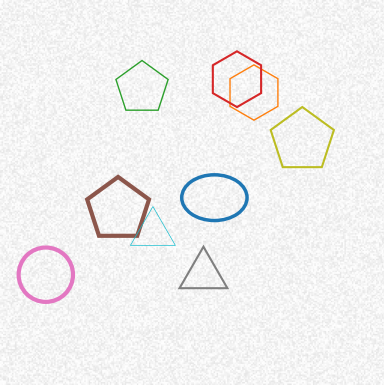[{"shape": "oval", "thickness": 2.5, "radius": 0.42, "center": [0.557, 0.487]}, {"shape": "hexagon", "thickness": 1, "radius": 0.36, "center": [0.66, 0.76]}, {"shape": "pentagon", "thickness": 1, "radius": 0.36, "center": [0.369, 0.771]}, {"shape": "hexagon", "thickness": 1.5, "radius": 0.36, "center": [0.616, 0.794]}, {"shape": "pentagon", "thickness": 3, "radius": 0.42, "center": [0.307, 0.456]}, {"shape": "circle", "thickness": 3, "radius": 0.35, "center": [0.119, 0.286]}, {"shape": "triangle", "thickness": 1.5, "radius": 0.36, "center": [0.528, 0.287]}, {"shape": "pentagon", "thickness": 1.5, "radius": 0.43, "center": [0.785, 0.636]}, {"shape": "triangle", "thickness": 0.5, "radius": 0.34, "center": [0.397, 0.396]}]